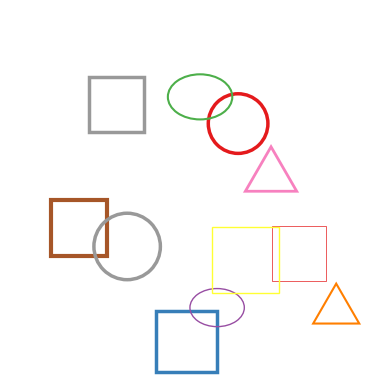[{"shape": "square", "thickness": 0.5, "radius": 0.35, "center": [0.776, 0.342]}, {"shape": "circle", "thickness": 2.5, "radius": 0.39, "center": [0.618, 0.679]}, {"shape": "square", "thickness": 2.5, "radius": 0.39, "center": [0.484, 0.113]}, {"shape": "oval", "thickness": 1.5, "radius": 0.42, "center": [0.52, 0.748]}, {"shape": "oval", "thickness": 1, "radius": 0.35, "center": [0.564, 0.201]}, {"shape": "triangle", "thickness": 1.5, "radius": 0.35, "center": [0.873, 0.194]}, {"shape": "square", "thickness": 1, "radius": 0.43, "center": [0.637, 0.325]}, {"shape": "square", "thickness": 3, "radius": 0.37, "center": [0.205, 0.407]}, {"shape": "triangle", "thickness": 2, "radius": 0.39, "center": [0.704, 0.542]}, {"shape": "square", "thickness": 2.5, "radius": 0.36, "center": [0.302, 0.729]}, {"shape": "circle", "thickness": 2.5, "radius": 0.43, "center": [0.33, 0.36]}]